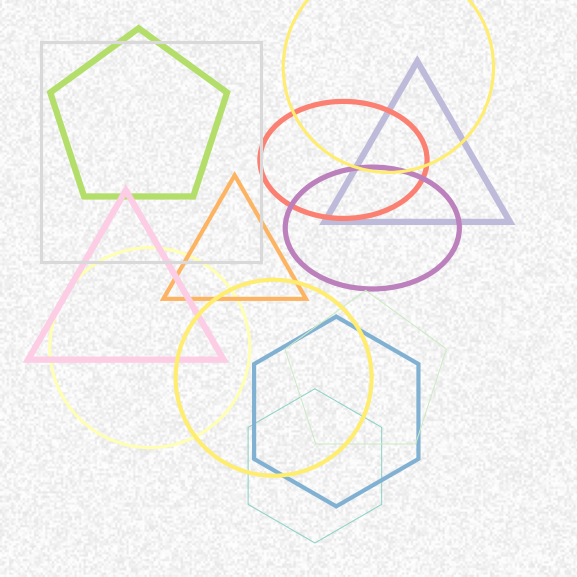[{"shape": "hexagon", "thickness": 0.5, "radius": 0.67, "center": [0.545, 0.192]}, {"shape": "circle", "thickness": 1.5, "radius": 0.87, "center": [0.259, 0.397]}, {"shape": "triangle", "thickness": 3, "radius": 0.93, "center": [0.723, 0.708]}, {"shape": "oval", "thickness": 2.5, "radius": 0.72, "center": [0.595, 0.722]}, {"shape": "hexagon", "thickness": 2, "radius": 0.82, "center": [0.582, 0.287]}, {"shape": "triangle", "thickness": 2, "radius": 0.71, "center": [0.406, 0.553]}, {"shape": "pentagon", "thickness": 3, "radius": 0.8, "center": [0.24, 0.789]}, {"shape": "triangle", "thickness": 3, "radius": 0.98, "center": [0.218, 0.474]}, {"shape": "square", "thickness": 1.5, "radius": 0.95, "center": [0.261, 0.736]}, {"shape": "oval", "thickness": 2.5, "radius": 0.75, "center": [0.645, 0.604]}, {"shape": "pentagon", "thickness": 0.5, "radius": 0.74, "center": [0.633, 0.349]}, {"shape": "circle", "thickness": 2, "radius": 0.85, "center": [0.474, 0.345]}, {"shape": "circle", "thickness": 1.5, "radius": 0.91, "center": [0.673, 0.883]}]